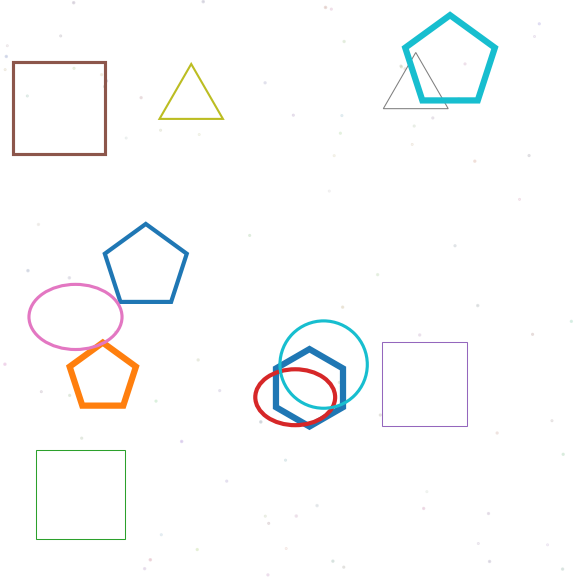[{"shape": "pentagon", "thickness": 2, "radius": 0.37, "center": [0.252, 0.537]}, {"shape": "hexagon", "thickness": 3, "radius": 0.34, "center": [0.536, 0.328]}, {"shape": "pentagon", "thickness": 3, "radius": 0.3, "center": [0.178, 0.346]}, {"shape": "square", "thickness": 0.5, "radius": 0.39, "center": [0.139, 0.143]}, {"shape": "oval", "thickness": 2, "radius": 0.35, "center": [0.511, 0.311]}, {"shape": "square", "thickness": 0.5, "radius": 0.36, "center": [0.735, 0.335]}, {"shape": "square", "thickness": 1.5, "radius": 0.4, "center": [0.102, 0.812]}, {"shape": "oval", "thickness": 1.5, "radius": 0.4, "center": [0.131, 0.45]}, {"shape": "triangle", "thickness": 0.5, "radius": 0.32, "center": [0.72, 0.843]}, {"shape": "triangle", "thickness": 1, "radius": 0.32, "center": [0.331, 0.825]}, {"shape": "circle", "thickness": 1.5, "radius": 0.38, "center": [0.56, 0.368]}, {"shape": "pentagon", "thickness": 3, "radius": 0.41, "center": [0.779, 0.891]}]